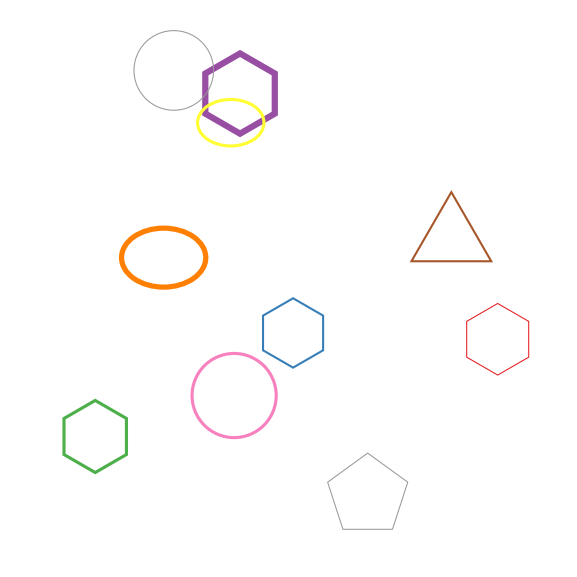[{"shape": "hexagon", "thickness": 0.5, "radius": 0.31, "center": [0.862, 0.412]}, {"shape": "hexagon", "thickness": 1, "radius": 0.3, "center": [0.507, 0.423]}, {"shape": "hexagon", "thickness": 1.5, "radius": 0.31, "center": [0.165, 0.243]}, {"shape": "hexagon", "thickness": 3, "radius": 0.35, "center": [0.416, 0.837]}, {"shape": "oval", "thickness": 2.5, "radius": 0.36, "center": [0.283, 0.553]}, {"shape": "oval", "thickness": 1.5, "radius": 0.29, "center": [0.4, 0.787]}, {"shape": "triangle", "thickness": 1, "radius": 0.4, "center": [0.782, 0.587]}, {"shape": "circle", "thickness": 1.5, "radius": 0.36, "center": [0.405, 0.314]}, {"shape": "pentagon", "thickness": 0.5, "radius": 0.36, "center": [0.637, 0.142]}, {"shape": "circle", "thickness": 0.5, "radius": 0.34, "center": [0.301, 0.877]}]